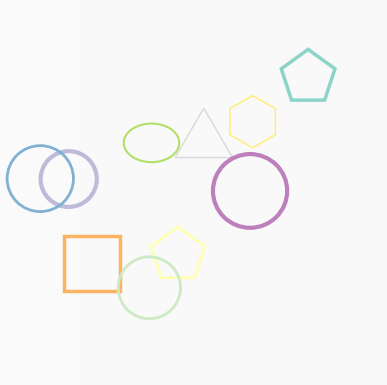[{"shape": "pentagon", "thickness": 2.5, "radius": 0.36, "center": [0.795, 0.799]}, {"shape": "pentagon", "thickness": 2, "radius": 0.37, "center": [0.459, 0.338]}, {"shape": "circle", "thickness": 3, "radius": 0.36, "center": [0.177, 0.535]}, {"shape": "circle", "thickness": 2, "radius": 0.43, "center": [0.104, 0.536]}, {"shape": "square", "thickness": 2.5, "radius": 0.36, "center": [0.237, 0.315]}, {"shape": "oval", "thickness": 1.5, "radius": 0.36, "center": [0.391, 0.629]}, {"shape": "triangle", "thickness": 1, "radius": 0.43, "center": [0.526, 0.633]}, {"shape": "circle", "thickness": 3, "radius": 0.48, "center": [0.645, 0.504]}, {"shape": "circle", "thickness": 2, "radius": 0.4, "center": [0.385, 0.253]}, {"shape": "hexagon", "thickness": 1, "radius": 0.34, "center": [0.652, 0.684]}]